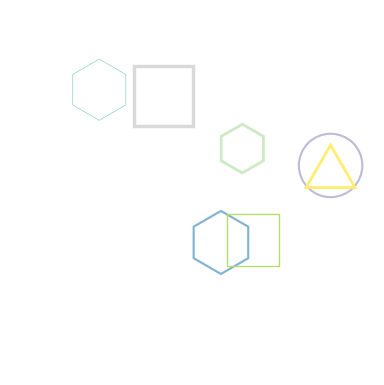[{"shape": "hexagon", "thickness": 0.5, "radius": 0.4, "center": [0.258, 0.767]}, {"shape": "circle", "thickness": 1.5, "radius": 0.41, "center": [0.859, 0.57]}, {"shape": "hexagon", "thickness": 1.5, "radius": 0.41, "center": [0.574, 0.37]}, {"shape": "square", "thickness": 1, "radius": 0.34, "center": [0.657, 0.377]}, {"shape": "square", "thickness": 2.5, "radius": 0.39, "center": [0.426, 0.751]}, {"shape": "hexagon", "thickness": 2, "radius": 0.32, "center": [0.629, 0.614]}, {"shape": "triangle", "thickness": 2, "radius": 0.37, "center": [0.859, 0.55]}]